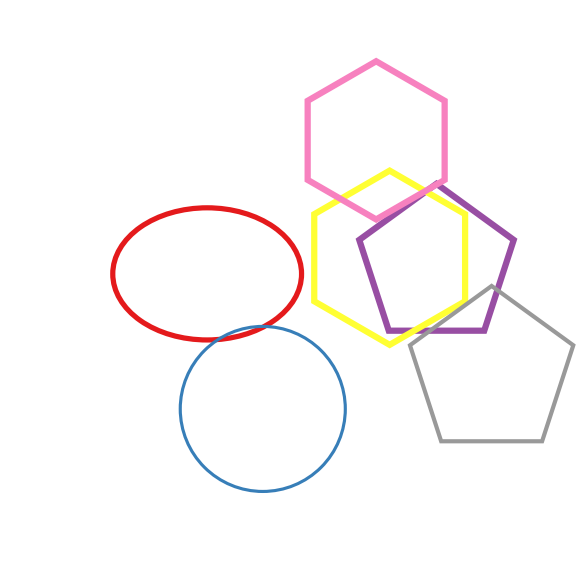[{"shape": "oval", "thickness": 2.5, "radius": 0.82, "center": [0.359, 0.525]}, {"shape": "circle", "thickness": 1.5, "radius": 0.71, "center": [0.455, 0.291]}, {"shape": "pentagon", "thickness": 3, "radius": 0.7, "center": [0.756, 0.54]}, {"shape": "hexagon", "thickness": 3, "radius": 0.75, "center": [0.675, 0.553]}, {"shape": "hexagon", "thickness": 3, "radius": 0.68, "center": [0.651, 0.756]}, {"shape": "pentagon", "thickness": 2, "radius": 0.74, "center": [0.851, 0.355]}]